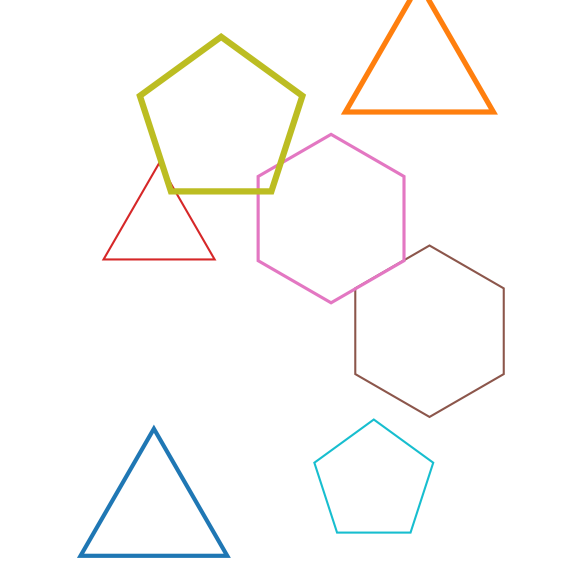[{"shape": "triangle", "thickness": 2, "radius": 0.73, "center": [0.266, 0.11]}, {"shape": "triangle", "thickness": 2.5, "radius": 0.74, "center": [0.726, 0.879]}, {"shape": "triangle", "thickness": 1, "radius": 0.56, "center": [0.275, 0.605]}, {"shape": "hexagon", "thickness": 1, "radius": 0.74, "center": [0.744, 0.426]}, {"shape": "hexagon", "thickness": 1.5, "radius": 0.73, "center": [0.573, 0.621]}, {"shape": "pentagon", "thickness": 3, "radius": 0.74, "center": [0.383, 0.787]}, {"shape": "pentagon", "thickness": 1, "radius": 0.54, "center": [0.647, 0.164]}]